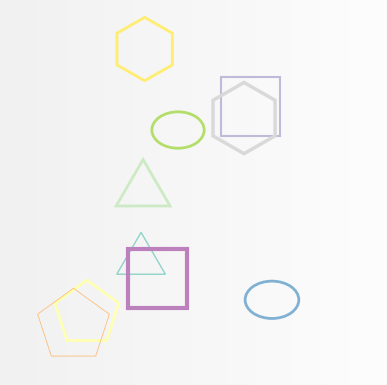[{"shape": "triangle", "thickness": 1, "radius": 0.36, "center": [0.364, 0.324]}, {"shape": "pentagon", "thickness": 2, "radius": 0.43, "center": [0.224, 0.186]}, {"shape": "square", "thickness": 1.5, "radius": 0.39, "center": [0.647, 0.723]}, {"shape": "oval", "thickness": 2, "radius": 0.35, "center": [0.702, 0.221]}, {"shape": "pentagon", "thickness": 0.5, "radius": 0.49, "center": [0.19, 0.154]}, {"shape": "oval", "thickness": 2, "radius": 0.34, "center": [0.459, 0.662]}, {"shape": "hexagon", "thickness": 2.5, "radius": 0.46, "center": [0.63, 0.693]}, {"shape": "square", "thickness": 3, "radius": 0.38, "center": [0.407, 0.277]}, {"shape": "triangle", "thickness": 2, "radius": 0.4, "center": [0.369, 0.505]}, {"shape": "hexagon", "thickness": 2, "radius": 0.41, "center": [0.373, 0.873]}]